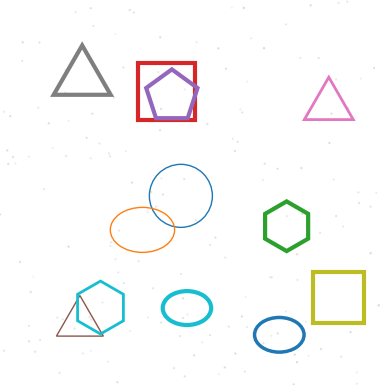[{"shape": "circle", "thickness": 1, "radius": 0.41, "center": [0.47, 0.491]}, {"shape": "oval", "thickness": 2.5, "radius": 0.32, "center": [0.725, 0.13]}, {"shape": "oval", "thickness": 1, "radius": 0.42, "center": [0.37, 0.403]}, {"shape": "hexagon", "thickness": 3, "radius": 0.32, "center": [0.744, 0.412]}, {"shape": "square", "thickness": 3, "radius": 0.37, "center": [0.432, 0.762]}, {"shape": "pentagon", "thickness": 3, "radius": 0.35, "center": [0.446, 0.75]}, {"shape": "triangle", "thickness": 1, "radius": 0.35, "center": [0.207, 0.162]}, {"shape": "triangle", "thickness": 2, "radius": 0.37, "center": [0.854, 0.726]}, {"shape": "triangle", "thickness": 3, "radius": 0.43, "center": [0.213, 0.797]}, {"shape": "square", "thickness": 3, "radius": 0.33, "center": [0.88, 0.228]}, {"shape": "hexagon", "thickness": 2, "radius": 0.34, "center": [0.261, 0.201]}, {"shape": "oval", "thickness": 3, "radius": 0.31, "center": [0.486, 0.2]}]